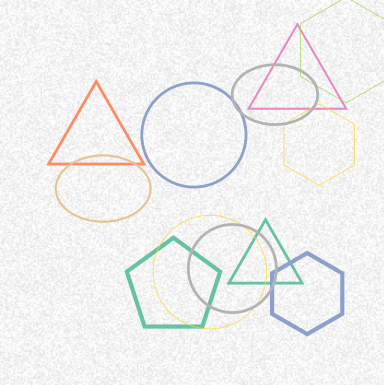[{"shape": "pentagon", "thickness": 3, "radius": 0.64, "center": [0.451, 0.255]}, {"shape": "triangle", "thickness": 2, "radius": 0.55, "center": [0.69, 0.32]}, {"shape": "triangle", "thickness": 2, "radius": 0.71, "center": [0.25, 0.645]}, {"shape": "circle", "thickness": 2, "radius": 0.68, "center": [0.504, 0.649]}, {"shape": "hexagon", "thickness": 3, "radius": 0.53, "center": [0.798, 0.237]}, {"shape": "triangle", "thickness": 1.5, "radius": 0.73, "center": [0.772, 0.791]}, {"shape": "hexagon", "thickness": 0.5, "radius": 0.69, "center": [0.899, 0.87]}, {"shape": "hexagon", "thickness": 0.5, "radius": 0.53, "center": [0.829, 0.625]}, {"shape": "circle", "thickness": 0.5, "radius": 0.74, "center": [0.545, 0.293]}, {"shape": "oval", "thickness": 1.5, "radius": 0.62, "center": [0.268, 0.51]}, {"shape": "oval", "thickness": 2, "radius": 0.56, "center": [0.714, 0.754]}, {"shape": "circle", "thickness": 2, "radius": 0.57, "center": [0.603, 0.303]}]